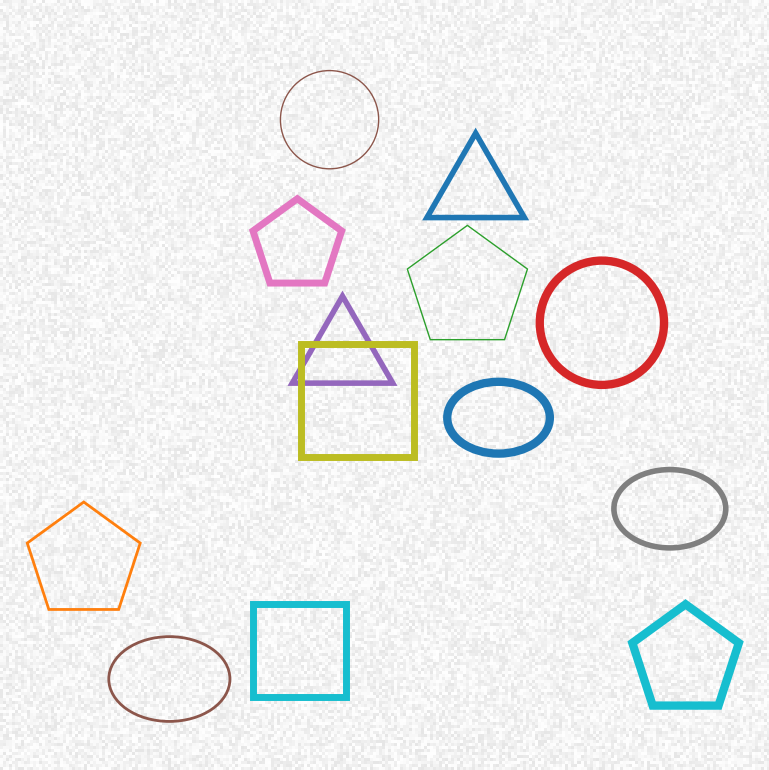[{"shape": "triangle", "thickness": 2, "radius": 0.37, "center": [0.618, 0.754]}, {"shape": "oval", "thickness": 3, "radius": 0.33, "center": [0.647, 0.458]}, {"shape": "pentagon", "thickness": 1, "radius": 0.39, "center": [0.109, 0.271]}, {"shape": "pentagon", "thickness": 0.5, "radius": 0.41, "center": [0.607, 0.625]}, {"shape": "circle", "thickness": 3, "radius": 0.4, "center": [0.782, 0.581]}, {"shape": "triangle", "thickness": 2, "radius": 0.38, "center": [0.445, 0.54]}, {"shape": "circle", "thickness": 0.5, "radius": 0.32, "center": [0.428, 0.845]}, {"shape": "oval", "thickness": 1, "radius": 0.39, "center": [0.22, 0.118]}, {"shape": "pentagon", "thickness": 2.5, "radius": 0.3, "center": [0.386, 0.681]}, {"shape": "oval", "thickness": 2, "radius": 0.36, "center": [0.87, 0.339]}, {"shape": "square", "thickness": 2.5, "radius": 0.37, "center": [0.464, 0.48]}, {"shape": "square", "thickness": 2.5, "radius": 0.3, "center": [0.389, 0.155]}, {"shape": "pentagon", "thickness": 3, "radius": 0.36, "center": [0.89, 0.142]}]